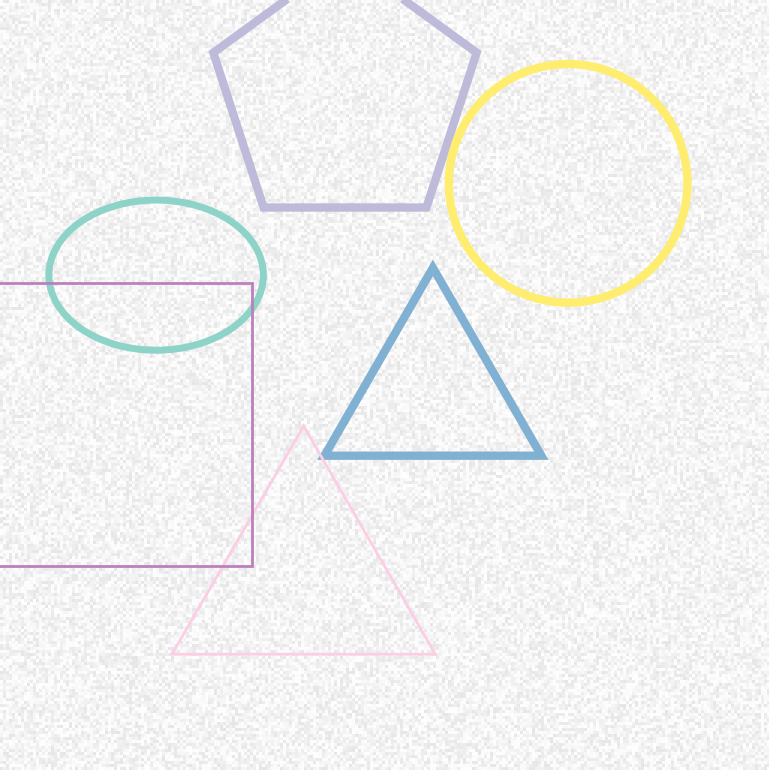[{"shape": "oval", "thickness": 2.5, "radius": 0.7, "center": [0.203, 0.643]}, {"shape": "pentagon", "thickness": 3, "radius": 0.9, "center": [0.448, 0.876]}, {"shape": "triangle", "thickness": 3, "radius": 0.81, "center": [0.562, 0.489]}, {"shape": "triangle", "thickness": 1, "radius": 0.99, "center": [0.394, 0.249]}, {"shape": "square", "thickness": 1, "radius": 0.92, "center": [0.144, 0.449]}, {"shape": "circle", "thickness": 3, "radius": 0.77, "center": [0.738, 0.762]}]